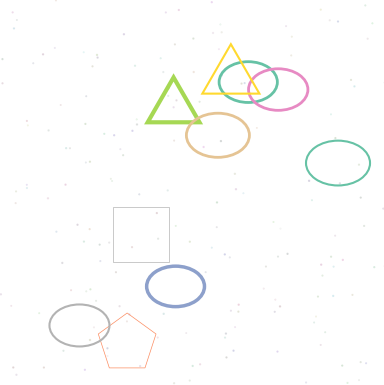[{"shape": "oval", "thickness": 1.5, "radius": 0.42, "center": [0.878, 0.576]}, {"shape": "oval", "thickness": 2, "radius": 0.38, "center": [0.645, 0.787]}, {"shape": "pentagon", "thickness": 0.5, "radius": 0.39, "center": [0.33, 0.108]}, {"shape": "oval", "thickness": 2.5, "radius": 0.38, "center": [0.456, 0.256]}, {"shape": "oval", "thickness": 2, "radius": 0.39, "center": [0.723, 0.767]}, {"shape": "triangle", "thickness": 3, "radius": 0.39, "center": [0.451, 0.721]}, {"shape": "triangle", "thickness": 1.5, "radius": 0.43, "center": [0.6, 0.8]}, {"shape": "oval", "thickness": 2, "radius": 0.41, "center": [0.566, 0.649]}, {"shape": "square", "thickness": 0.5, "radius": 0.36, "center": [0.366, 0.391]}, {"shape": "oval", "thickness": 1.5, "radius": 0.39, "center": [0.206, 0.155]}]